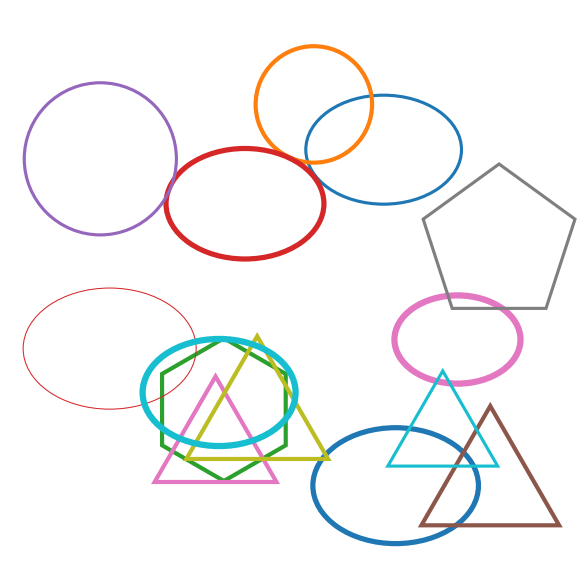[{"shape": "oval", "thickness": 1.5, "radius": 0.67, "center": [0.664, 0.74]}, {"shape": "oval", "thickness": 2.5, "radius": 0.72, "center": [0.685, 0.158]}, {"shape": "circle", "thickness": 2, "radius": 0.5, "center": [0.543, 0.818]}, {"shape": "hexagon", "thickness": 2, "radius": 0.62, "center": [0.388, 0.29]}, {"shape": "oval", "thickness": 0.5, "radius": 0.75, "center": [0.19, 0.396]}, {"shape": "oval", "thickness": 2.5, "radius": 0.68, "center": [0.424, 0.646]}, {"shape": "circle", "thickness": 1.5, "radius": 0.66, "center": [0.174, 0.724]}, {"shape": "triangle", "thickness": 2, "radius": 0.69, "center": [0.849, 0.158]}, {"shape": "triangle", "thickness": 2, "radius": 0.61, "center": [0.373, 0.225]}, {"shape": "oval", "thickness": 3, "radius": 0.55, "center": [0.792, 0.411]}, {"shape": "pentagon", "thickness": 1.5, "radius": 0.69, "center": [0.864, 0.577]}, {"shape": "triangle", "thickness": 2, "radius": 0.71, "center": [0.445, 0.275]}, {"shape": "triangle", "thickness": 1.5, "radius": 0.55, "center": [0.767, 0.247]}, {"shape": "oval", "thickness": 3, "radius": 0.66, "center": [0.379, 0.319]}]